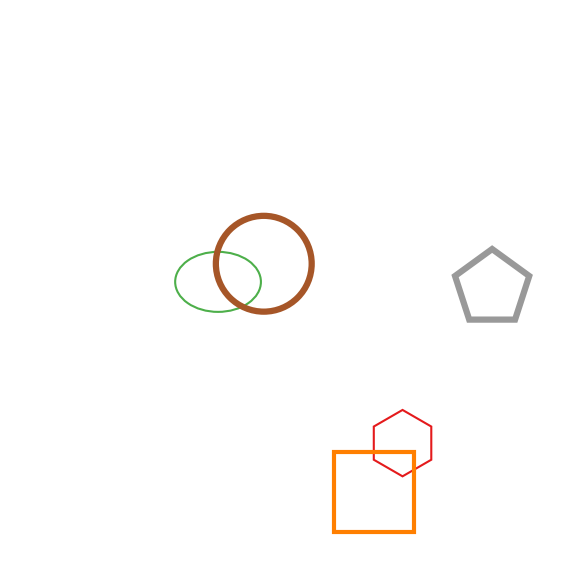[{"shape": "hexagon", "thickness": 1, "radius": 0.29, "center": [0.697, 0.232]}, {"shape": "oval", "thickness": 1, "radius": 0.37, "center": [0.378, 0.511]}, {"shape": "square", "thickness": 2, "radius": 0.35, "center": [0.647, 0.147]}, {"shape": "circle", "thickness": 3, "radius": 0.41, "center": [0.457, 0.542]}, {"shape": "pentagon", "thickness": 3, "radius": 0.34, "center": [0.852, 0.5]}]